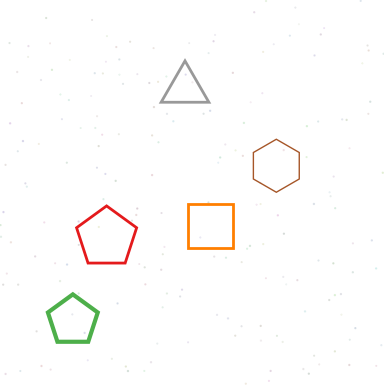[{"shape": "pentagon", "thickness": 2, "radius": 0.41, "center": [0.277, 0.383]}, {"shape": "pentagon", "thickness": 3, "radius": 0.34, "center": [0.189, 0.167]}, {"shape": "square", "thickness": 2, "radius": 0.29, "center": [0.546, 0.413]}, {"shape": "hexagon", "thickness": 1, "radius": 0.34, "center": [0.718, 0.569]}, {"shape": "triangle", "thickness": 2, "radius": 0.36, "center": [0.481, 0.77]}]